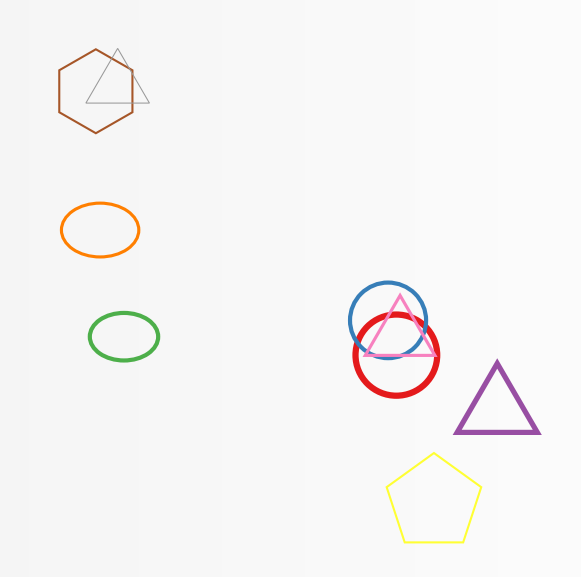[{"shape": "circle", "thickness": 3, "radius": 0.35, "center": [0.682, 0.384]}, {"shape": "circle", "thickness": 2, "radius": 0.33, "center": [0.668, 0.444]}, {"shape": "oval", "thickness": 2, "radius": 0.29, "center": [0.213, 0.416]}, {"shape": "triangle", "thickness": 2.5, "radius": 0.4, "center": [0.855, 0.29]}, {"shape": "oval", "thickness": 1.5, "radius": 0.33, "center": [0.172, 0.601]}, {"shape": "pentagon", "thickness": 1, "radius": 0.43, "center": [0.747, 0.129]}, {"shape": "hexagon", "thickness": 1, "radius": 0.36, "center": [0.165, 0.841]}, {"shape": "triangle", "thickness": 1.5, "radius": 0.35, "center": [0.688, 0.418]}, {"shape": "triangle", "thickness": 0.5, "radius": 0.32, "center": [0.202, 0.852]}]